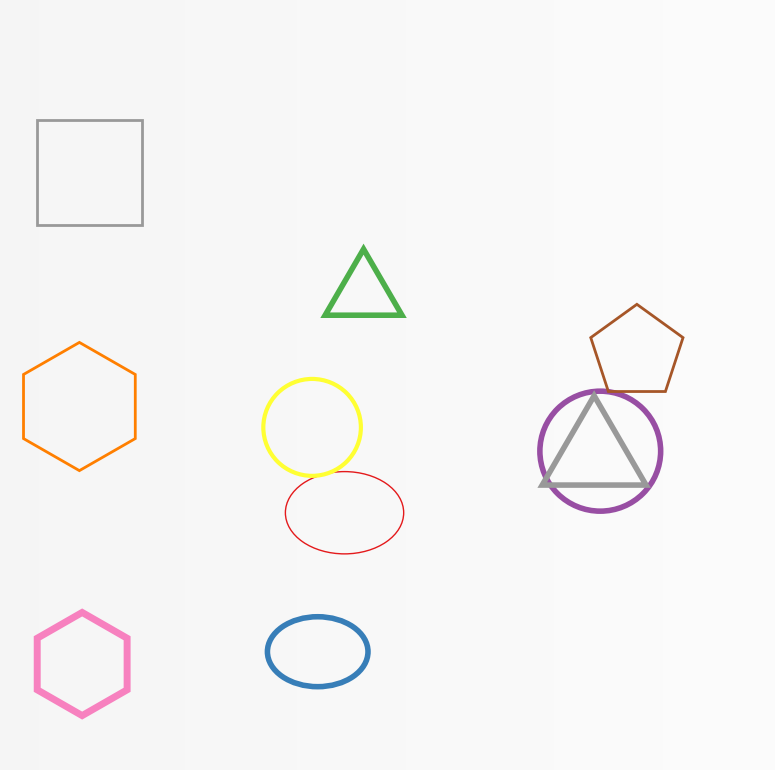[{"shape": "oval", "thickness": 0.5, "radius": 0.38, "center": [0.445, 0.334]}, {"shape": "oval", "thickness": 2, "radius": 0.32, "center": [0.41, 0.154]}, {"shape": "triangle", "thickness": 2, "radius": 0.29, "center": [0.469, 0.619]}, {"shape": "circle", "thickness": 2, "radius": 0.39, "center": [0.775, 0.414]}, {"shape": "hexagon", "thickness": 1, "radius": 0.42, "center": [0.102, 0.472]}, {"shape": "circle", "thickness": 1.5, "radius": 0.31, "center": [0.403, 0.445]}, {"shape": "pentagon", "thickness": 1, "radius": 0.31, "center": [0.822, 0.542]}, {"shape": "hexagon", "thickness": 2.5, "radius": 0.33, "center": [0.106, 0.138]}, {"shape": "square", "thickness": 1, "radius": 0.34, "center": [0.115, 0.776]}, {"shape": "triangle", "thickness": 2, "radius": 0.39, "center": [0.767, 0.409]}]